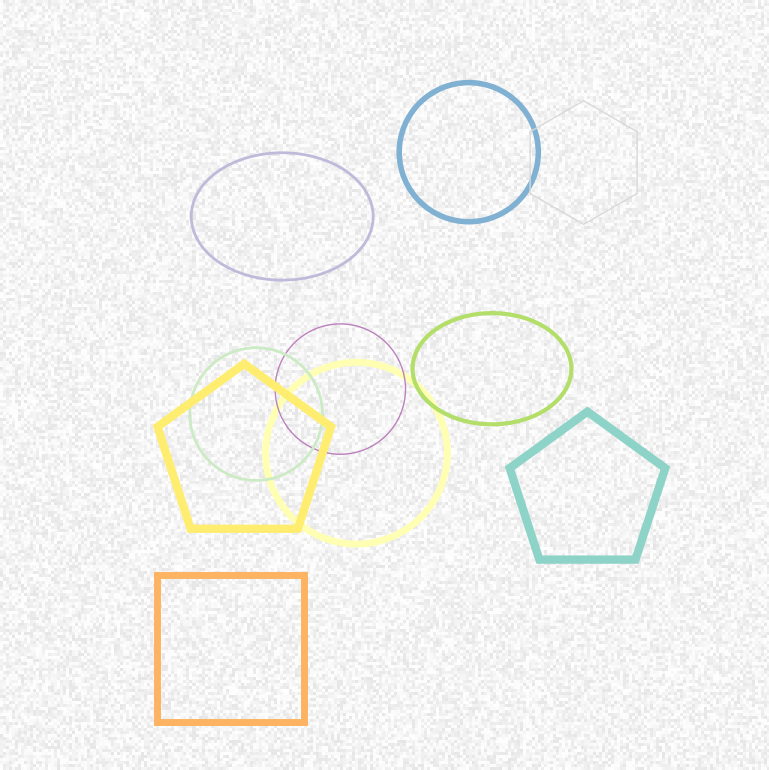[{"shape": "pentagon", "thickness": 3, "radius": 0.53, "center": [0.763, 0.359]}, {"shape": "circle", "thickness": 2.5, "radius": 0.59, "center": [0.463, 0.411]}, {"shape": "oval", "thickness": 1, "radius": 0.59, "center": [0.367, 0.719]}, {"shape": "circle", "thickness": 2, "radius": 0.45, "center": [0.609, 0.802]}, {"shape": "square", "thickness": 2.5, "radius": 0.48, "center": [0.299, 0.158]}, {"shape": "oval", "thickness": 1.5, "radius": 0.52, "center": [0.639, 0.521]}, {"shape": "hexagon", "thickness": 0.5, "radius": 0.4, "center": [0.758, 0.789]}, {"shape": "circle", "thickness": 0.5, "radius": 0.42, "center": [0.442, 0.495]}, {"shape": "circle", "thickness": 1, "radius": 0.43, "center": [0.333, 0.462]}, {"shape": "pentagon", "thickness": 3, "radius": 0.59, "center": [0.317, 0.409]}]